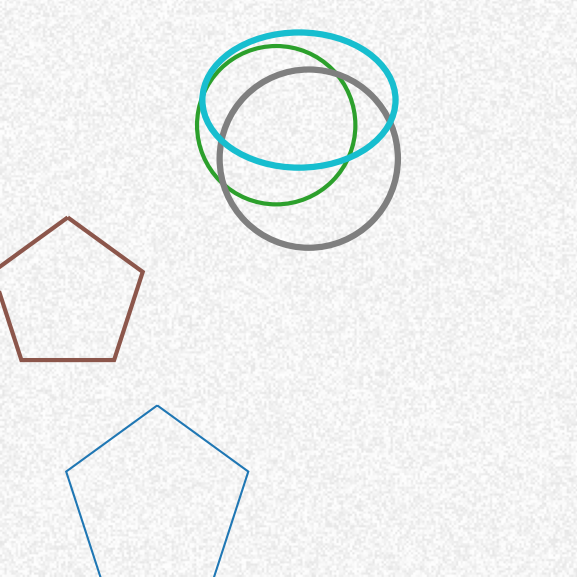[{"shape": "pentagon", "thickness": 1, "radius": 0.83, "center": [0.272, 0.131]}, {"shape": "circle", "thickness": 2, "radius": 0.69, "center": [0.478, 0.782]}, {"shape": "pentagon", "thickness": 2, "radius": 0.68, "center": [0.117, 0.486]}, {"shape": "circle", "thickness": 3, "radius": 0.77, "center": [0.535, 0.724]}, {"shape": "oval", "thickness": 3, "radius": 0.84, "center": [0.518, 0.826]}]